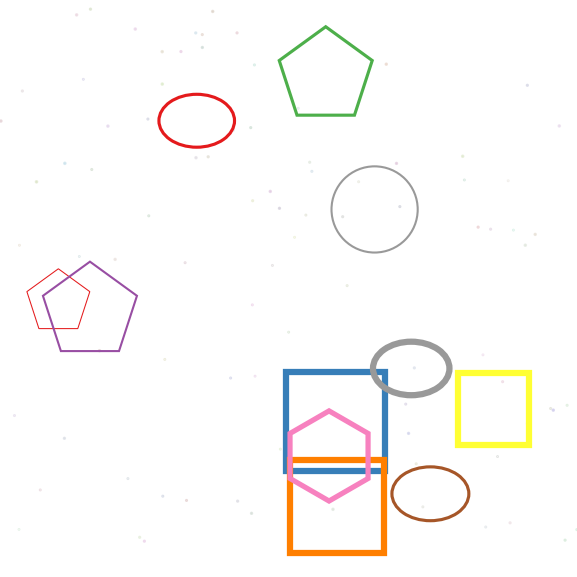[{"shape": "pentagon", "thickness": 0.5, "radius": 0.29, "center": [0.101, 0.476]}, {"shape": "oval", "thickness": 1.5, "radius": 0.33, "center": [0.341, 0.79]}, {"shape": "square", "thickness": 3, "radius": 0.43, "center": [0.581, 0.27]}, {"shape": "pentagon", "thickness": 1.5, "radius": 0.42, "center": [0.564, 0.868]}, {"shape": "pentagon", "thickness": 1, "radius": 0.43, "center": [0.156, 0.46]}, {"shape": "square", "thickness": 3, "radius": 0.41, "center": [0.583, 0.122]}, {"shape": "square", "thickness": 3, "radius": 0.31, "center": [0.855, 0.291]}, {"shape": "oval", "thickness": 1.5, "radius": 0.33, "center": [0.745, 0.144]}, {"shape": "hexagon", "thickness": 2.5, "radius": 0.39, "center": [0.57, 0.21]}, {"shape": "circle", "thickness": 1, "radius": 0.37, "center": [0.649, 0.636]}, {"shape": "oval", "thickness": 3, "radius": 0.33, "center": [0.712, 0.361]}]